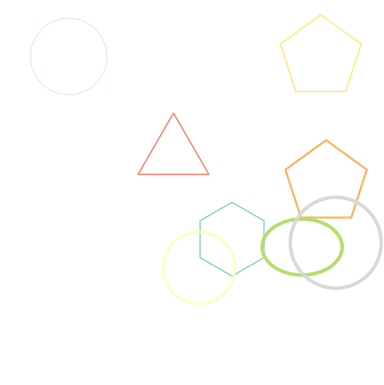[{"shape": "hexagon", "thickness": 1, "radius": 0.48, "center": [0.603, 0.379]}, {"shape": "circle", "thickness": 1.5, "radius": 0.47, "center": [0.517, 0.304]}, {"shape": "triangle", "thickness": 1, "radius": 0.53, "center": [0.451, 0.6]}, {"shape": "pentagon", "thickness": 1.5, "radius": 0.56, "center": [0.847, 0.525]}, {"shape": "oval", "thickness": 2.5, "radius": 0.52, "center": [0.785, 0.358]}, {"shape": "circle", "thickness": 2.5, "radius": 0.59, "center": [0.872, 0.37]}, {"shape": "circle", "thickness": 0.5, "radius": 0.5, "center": [0.178, 0.853]}, {"shape": "pentagon", "thickness": 1, "radius": 0.55, "center": [0.833, 0.852]}]